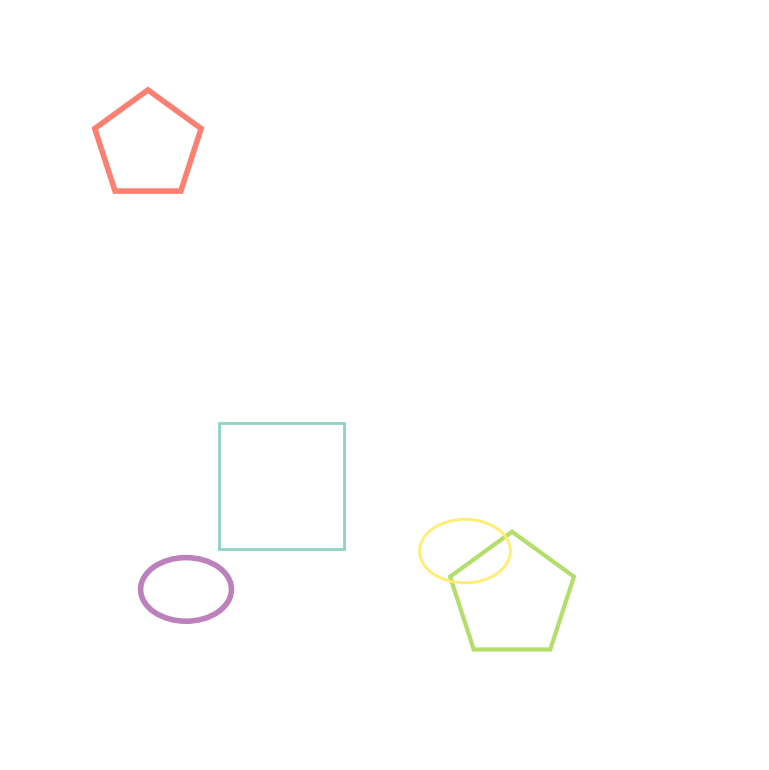[{"shape": "square", "thickness": 1, "radius": 0.41, "center": [0.366, 0.369]}, {"shape": "pentagon", "thickness": 2, "radius": 0.36, "center": [0.192, 0.811]}, {"shape": "pentagon", "thickness": 1.5, "radius": 0.42, "center": [0.665, 0.225]}, {"shape": "oval", "thickness": 2, "radius": 0.29, "center": [0.242, 0.235]}, {"shape": "oval", "thickness": 1, "radius": 0.29, "center": [0.604, 0.284]}]